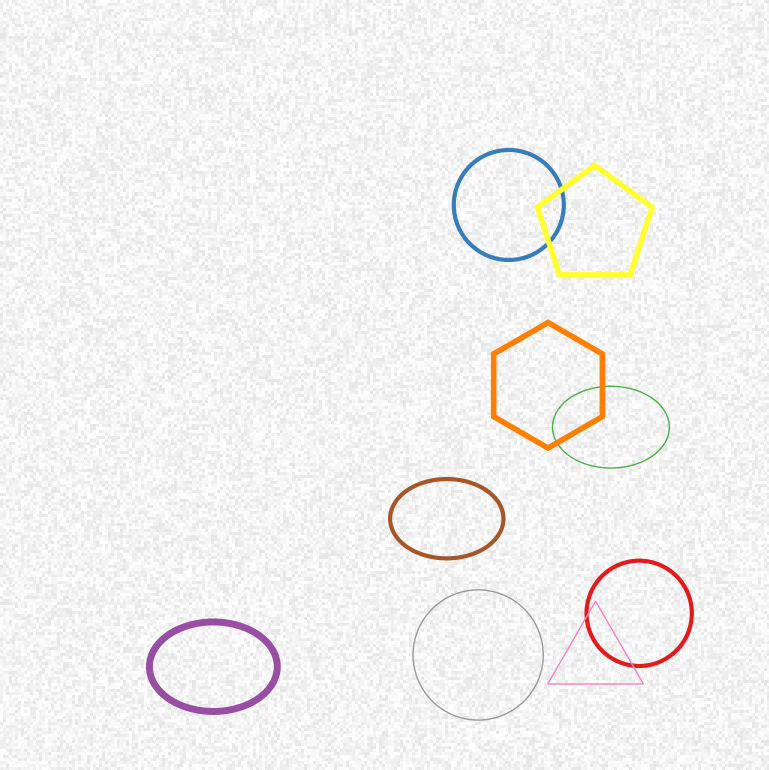[{"shape": "circle", "thickness": 1.5, "radius": 0.34, "center": [0.83, 0.203]}, {"shape": "circle", "thickness": 1.5, "radius": 0.36, "center": [0.661, 0.734]}, {"shape": "oval", "thickness": 0.5, "radius": 0.38, "center": [0.793, 0.445]}, {"shape": "oval", "thickness": 2.5, "radius": 0.42, "center": [0.277, 0.134]}, {"shape": "hexagon", "thickness": 2, "radius": 0.41, "center": [0.712, 0.5]}, {"shape": "pentagon", "thickness": 2, "radius": 0.39, "center": [0.772, 0.707]}, {"shape": "oval", "thickness": 1.5, "radius": 0.37, "center": [0.58, 0.326]}, {"shape": "triangle", "thickness": 0.5, "radius": 0.36, "center": [0.773, 0.148]}, {"shape": "circle", "thickness": 0.5, "radius": 0.42, "center": [0.621, 0.149]}]